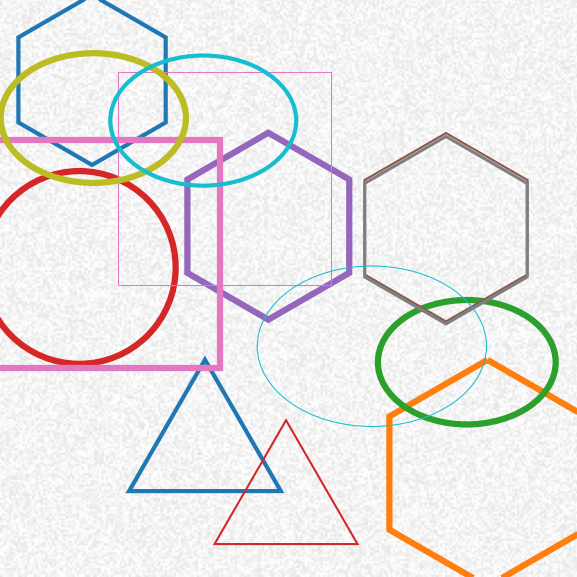[{"shape": "triangle", "thickness": 2, "radius": 0.76, "center": [0.355, 0.225]}, {"shape": "hexagon", "thickness": 2, "radius": 0.74, "center": [0.159, 0.861]}, {"shape": "hexagon", "thickness": 3, "radius": 0.98, "center": [0.844, 0.18]}, {"shape": "oval", "thickness": 3, "radius": 0.77, "center": [0.808, 0.372]}, {"shape": "triangle", "thickness": 1, "radius": 0.71, "center": [0.495, 0.129]}, {"shape": "circle", "thickness": 3, "radius": 0.83, "center": [0.137, 0.536]}, {"shape": "hexagon", "thickness": 3, "radius": 0.81, "center": [0.465, 0.607]}, {"shape": "hexagon", "thickness": 1, "radius": 0.82, "center": [0.772, 0.606]}, {"shape": "square", "thickness": 0.5, "radius": 0.92, "center": [0.389, 0.69]}, {"shape": "square", "thickness": 3, "radius": 0.99, "center": [0.184, 0.559]}, {"shape": "hexagon", "thickness": 1.5, "radius": 0.81, "center": [0.772, 0.601]}, {"shape": "oval", "thickness": 3, "radius": 0.8, "center": [0.162, 0.795]}, {"shape": "oval", "thickness": 0.5, "radius": 0.99, "center": [0.644, 0.4]}, {"shape": "oval", "thickness": 2, "radius": 0.8, "center": [0.352, 0.79]}]